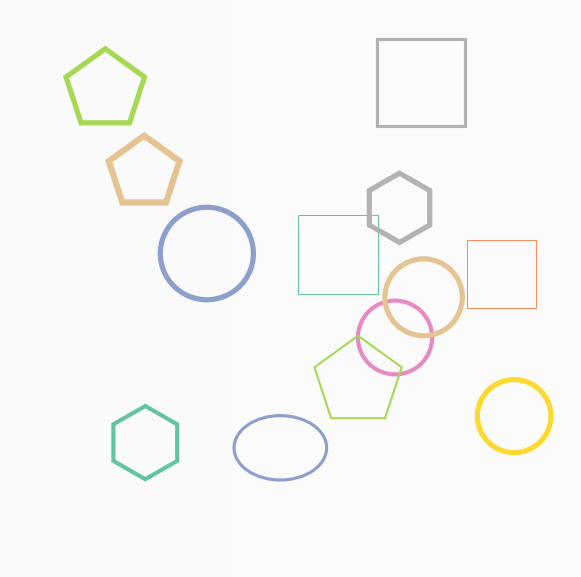[{"shape": "hexagon", "thickness": 2, "radius": 0.32, "center": [0.25, 0.233]}, {"shape": "square", "thickness": 0.5, "radius": 0.34, "center": [0.581, 0.558]}, {"shape": "square", "thickness": 0.5, "radius": 0.3, "center": [0.863, 0.524]}, {"shape": "oval", "thickness": 1.5, "radius": 0.4, "center": [0.482, 0.224]}, {"shape": "circle", "thickness": 2.5, "radius": 0.4, "center": [0.356, 0.56]}, {"shape": "circle", "thickness": 2, "radius": 0.32, "center": [0.68, 0.415]}, {"shape": "pentagon", "thickness": 1, "radius": 0.39, "center": [0.616, 0.339]}, {"shape": "pentagon", "thickness": 2.5, "radius": 0.35, "center": [0.181, 0.844]}, {"shape": "circle", "thickness": 2.5, "radius": 0.32, "center": [0.885, 0.279]}, {"shape": "pentagon", "thickness": 3, "radius": 0.32, "center": [0.248, 0.7]}, {"shape": "circle", "thickness": 2.5, "radius": 0.33, "center": [0.729, 0.484]}, {"shape": "hexagon", "thickness": 2.5, "radius": 0.3, "center": [0.687, 0.639]}, {"shape": "square", "thickness": 1.5, "radius": 0.38, "center": [0.724, 0.856]}]